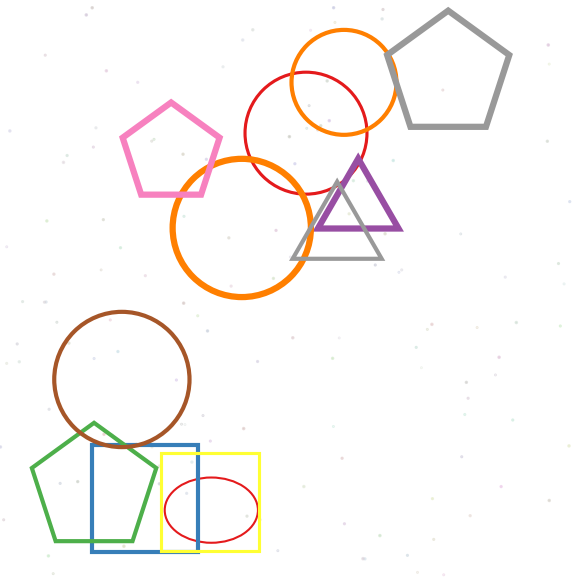[{"shape": "oval", "thickness": 1, "radius": 0.4, "center": [0.366, 0.116]}, {"shape": "circle", "thickness": 1.5, "radius": 0.53, "center": [0.53, 0.769]}, {"shape": "square", "thickness": 2, "radius": 0.46, "center": [0.251, 0.136]}, {"shape": "pentagon", "thickness": 2, "radius": 0.57, "center": [0.163, 0.154]}, {"shape": "triangle", "thickness": 3, "radius": 0.4, "center": [0.62, 0.644]}, {"shape": "circle", "thickness": 2, "radius": 0.45, "center": [0.596, 0.857]}, {"shape": "circle", "thickness": 3, "radius": 0.6, "center": [0.419, 0.604]}, {"shape": "square", "thickness": 1.5, "radius": 0.42, "center": [0.364, 0.129]}, {"shape": "circle", "thickness": 2, "radius": 0.59, "center": [0.211, 0.342]}, {"shape": "pentagon", "thickness": 3, "radius": 0.44, "center": [0.296, 0.733]}, {"shape": "triangle", "thickness": 2, "radius": 0.45, "center": [0.584, 0.596]}, {"shape": "pentagon", "thickness": 3, "radius": 0.56, "center": [0.776, 0.87]}]